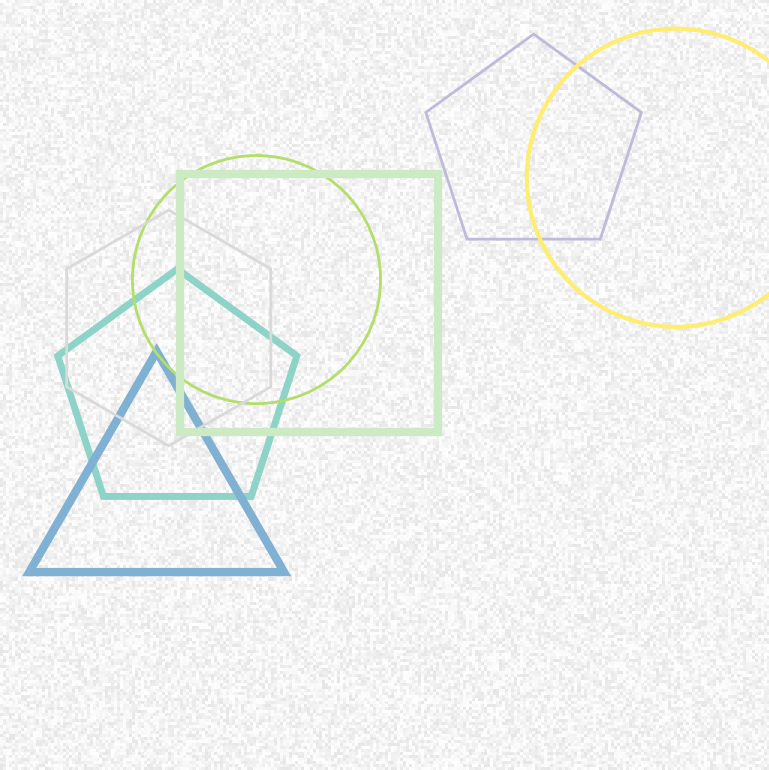[{"shape": "pentagon", "thickness": 2.5, "radius": 0.82, "center": [0.23, 0.487]}, {"shape": "pentagon", "thickness": 1, "radius": 0.74, "center": [0.693, 0.809]}, {"shape": "triangle", "thickness": 3, "radius": 0.96, "center": [0.203, 0.353]}, {"shape": "circle", "thickness": 1, "radius": 0.81, "center": [0.333, 0.637]}, {"shape": "hexagon", "thickness": 1, "radius": 0.77, "center": [0.219, 0.574]}, {"shape": "square", "thickness": 3, "radius": 0.84, "center": [0.402, 0.606]}, {"shape": "circle", "thickness": 1.5, "radius": 0.97, "center": [0.878, 0.769]}]